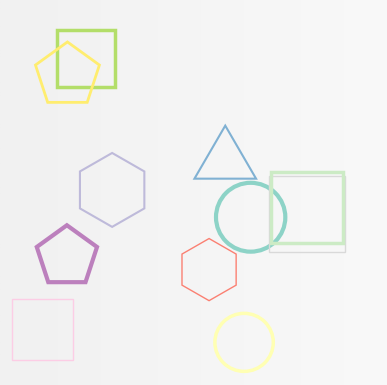[{"shape": "circle", "thickness": 3, "radius": 0.45, "center": [0.647, 0.436]}, {"shape": "circle", "thickness": 2.5, "radius": 0.38, "center": [0.63, 0.111]}, {"shape": "hexagon", "thickness": 1.5, "radius": 0.48, "center": [0.289, 0.507]}, {"shape": "hexagon", "thickness": 1, "radius": 0.4, "center": [0.54, 0.3]}, {"shape": "triangle", "thickness": 1.5, "radius": 0.46, "center": [0.581, 0.582]}, {"shape": "square", "thickness": 2.5, "radius": 0.38, "center": [0.222, 0.848]}, {"shape": "square", "thickness": 1, "radius": 0.4, "center": [0.11, 0.144]}, {"shape": "square", "thickness": 1, "radius": 0.49, "center": [0.792, 0.444]}, {"shape": "pentagon", "thickness": 3, "radius": 0.41, "center": [0.173, 0.333]}, {"shape": "square", "thickness": 2.5, "radius": 0.46, "center": [0.791, 0.461]}, {"shape": "pentagon", "thickness": 2, "radius": 0.43, "center": [0.174, 0.804]}]